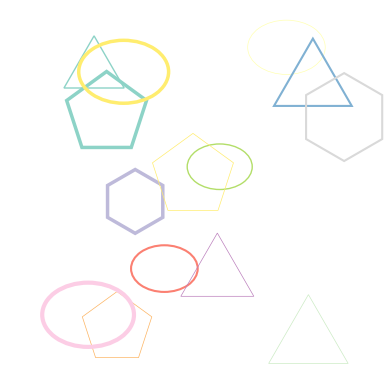[{"shape": "triangle", "thickness": 1, "radius": 0.45, "center": [0.244, 0.817]}, {"shape": "pentagon", "thickness": 2.5, "radius": 0.55, "center": [0.277, 0.705]}, {"shape": "oval", "thickness": 0.5, "radius": 0.5, "center": [0.744, 0.877]}, {"shape": "hexagon", "thickness": 2.5, "radius": 0.41, "center": [0.351, 0.477]}, {"shape": "oval", "thickness": 1.5, "radius": 0.43, "center": [0.427, 0.302]}, {"shape": "triangle", "thickness": 1.5, "radius": 0.58, "center": [0.813, 0.783]}, {"shape": "pentagon", "thickness": 0.5, "radius": 0.47, "center": [0.304, 0.148]}, {"shape": "oval", "thickness": 1, "radius": 0.42, "center": [0.571, 0.567]}, {"shape": "oval", "thickness": 3, "radius": 0.6, "center": [0.229, 0.182]}, {"shape": "hexagon", "thickness": 1.5, "radius": 0.57, "center": [0.894, 0.696]}, {"shape": "triangle", "thickness": 0.5, "radius": 0.55, "center": [0.564, 0.285]}, {"shape": "triangle", "thickness": 0.5, "radius": 0.6, "center": [0.801, 0.116]}, {"shape": "oval", "thickness": 2.5, "radius": 0.58, "center": [0.321, 0.814]}, {"shape": "pentagon", "thickness": 0.5, "radius": 0.55, "center": [0.501, 0.543]}]